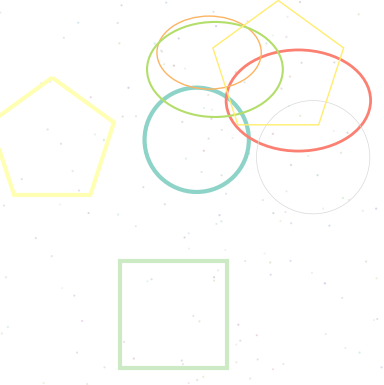[{"shape": "circle", "thickness": 3, "radius": 0.68, "center": [0.511, 0.637]}, {"shape": "pentagon", "thickness": 3, "radius": 0.84, "center": [0.136, 0.63]}, {"shape": "oval", "thickness": 2, "radius": 0.94, "center": [0.775, 0.739]}, {"shape": "oval", "thickness": 1, "radius": 0.68, "center": [0.543, 0.863]}, {"shape": "oval", "thickness": 1.5, "radius": 0.88, "center": [0.558, 0.82]}, {"shape": "circle", "thickness": 0.5, "radius": 0.74, "center": [0.813, 0.592]}, {"shape": "square", "thickness": 3, "radius": 0.7, "center": [0.45, 0.183]}, {"shape": "pentagon", "thickness": 1, "radius": 0.89, "center": [0.723, 0.82]}]